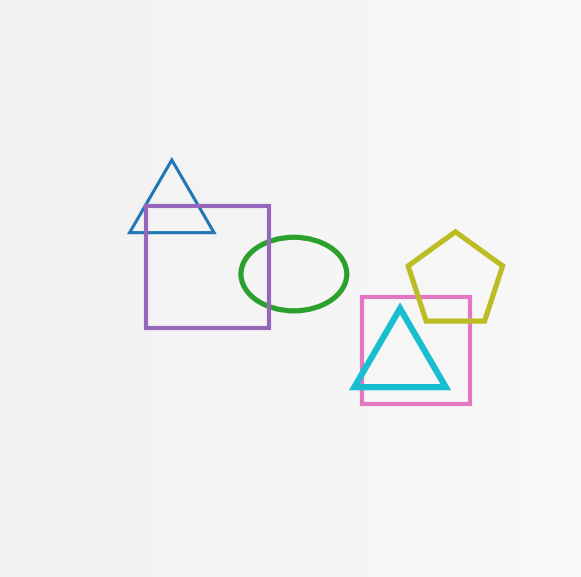[{"shape": "triangle", "thickness": 1.5, "radius": 0.42, "center": [0.296, 0.638]}, {"shape": "oval", "thickness": 2.5, "radius": 0.46, "center": [0.506, 0.525]}, {"shape": "square", "thickness": 2, "radius": 0.53, "center": [0.358, 0.537]}, {"shape": "square", "thickness": 2, "radius": 0.47, "center": [0.715, 0.392]}, {"shape": "pentagon", "thickness": 2.5, "radius": 0.43, "center": [0.783, 0.512]}, {"shape": "triangle", "thickness": 3, "radius": 0.45, "center": [0.688, 0.374]}]